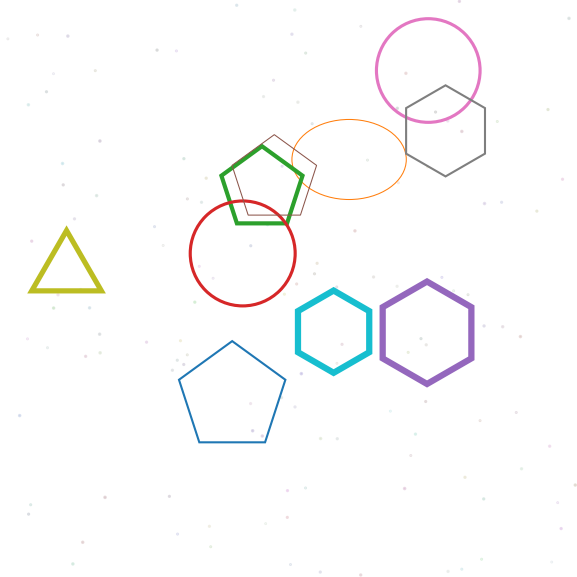[{"shape": "pentagon", "thickness": 1, "radius": 0.48, "center": [0.402, 0.312]}, {"shape": "oval", "thickness": 0.5, "radius": 0.5, "center": [0.605, 0.723]}, {"shape": "pentagon", "thickness": 2, "radius": 0.37, "center": [0.454, 0.672]}, {"shape": "circle", "thickness": 1.5, "radius": 0.45, "center": [0.42, 0.56]}, {"shape": "hexagon", "thickness": 3, "radius": 0.44, "center": [0.739, 0.423]}, {"shape": "pentagon", "thickness": 0.5, "radius": 0.38, "center": [0.475, 0.689]}, {"shape": "circle", "thickness": 1.5, "radius": 0.45, "center": [0.742, 0.877]}, {"shape": "hexagon", "thickness": 1, "radius": 0.39, "center": [0.772, 0.773]}, {"shape": "triangle", "thickness": 2.5, "radius": 0.35, "center": [0.115, 0.53]}, {"shape": "hexagon", "thickness": 3, "radius": 0.36, "center": [0.578, 0.425]}]